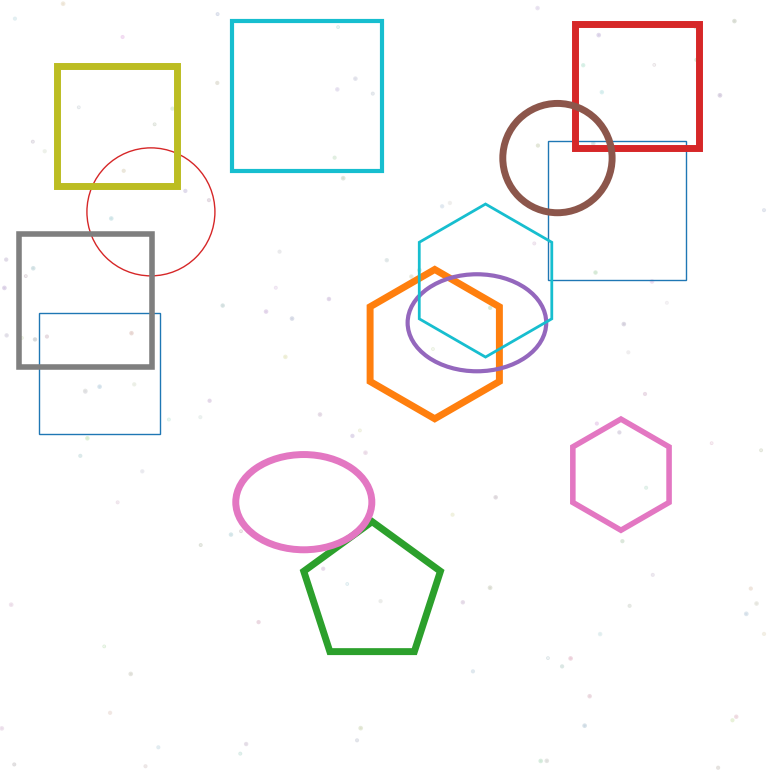[{"shape": "square", "thickness": 0.5, "radius": 0.39, "center": [0.129, 0.515]}, {"shape": "square", "thickness": 0.5, "radius": 0.45, "center": [0.801, 0.727]}, {"shape": "hexagon", "thickness": 2.5, "radius": 0.48, "center": [0.565, 0.553]}, {"shape": "pentagon", "thickness": 2.5, "radius": 0.47, "center": [0.483, 0.229]}, {"shape": "circle", "thickness": 0.5, "radius": 0.42, "center": [0.196, 0.725]}, {"shape": "square", "thickness": 2.5, "radius": 0.4, "center": [0.827, 0.889]}, {"shape": "oval", "thickness": 1.5, "radius": 0.45, "center": [0.619, 0.581]}, {"shape": "circle", "thickness": 2.5, "radius": 0.35, "center": [0.724, 0.795]}, {"shape": "oval", "thickness": 2.5, "radius": 0.44, "center": [0.395, 0.348]}, {"shape": "hexagon", "thickness": 2, "radius": 0.36, "center": [0.806, 0.384]}, {"shape": "square", "thickness": 2, "radius": 0.43, "center": [0.111, 0.61]}, {"shape": "square", "thickness": 2.5, "radius": 0.39, "center": [0.152, 0.836]}, {"shape": "hexagon", "thickness": 1, "radius": 0.5, "center": [0.631, 0.636]}, {"shape": "square", "thickness": 1.5, "radius": 0.49, "center": [0.398, 0.875]}]